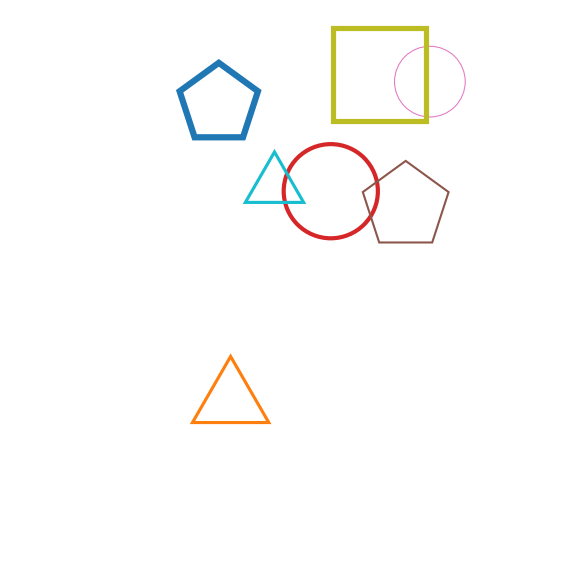[{"shape": "pentagon", "thickness": 3, "radius": 0.36, "center": [0.379, 0.819]}, {"shape": "triangle", "thickness": 1.5, "radius": 0.38, "center": [0.399, 0.306]}, {"shape": "circle", "thickness": 2, "radius": 0.41, "center": [0.573, 0.668]}, {"shape": "pentagon", "thickness": 1, "radius": 0.39, "center": [0.703, 0.642]}, {"shape": "circle", "thickness": 0.5, "radius": 0.31, "center": [0.744, 0.858]}, {"shape": "square", "thickness": 2.5, "radius": 0.4, "center": [0.657, 0.87]}, {"shape": "triangle", "thickness": 1.5, "radius": 0.29, "center": [0.475, 0.678]}]